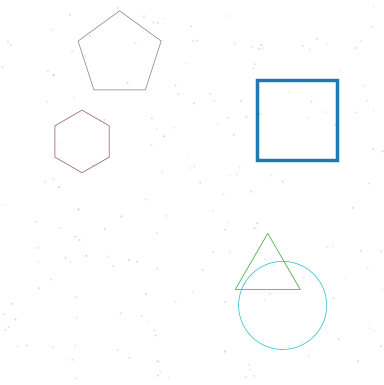[{"shape": "square", "thickness": 2.5, "radius": 0.52, "center": [0.772, 0.688]}, {"shape": "triangle", "thickness": 0.5, "radius": 0.49, "center": [0.696, 0.297]}, {"shape": "hexagon", "thickness": 0.5, "radius": 0.41, "center": [0.213, 0.633]}, {"shape": "pentagon", "thickness": 0.5, "radius": 0.57, "center": [0.311, 0.858]}, {"shape": "circle", "thickness": 0.5, "radius": 0.57, "center": [0.734, 0.207]}]